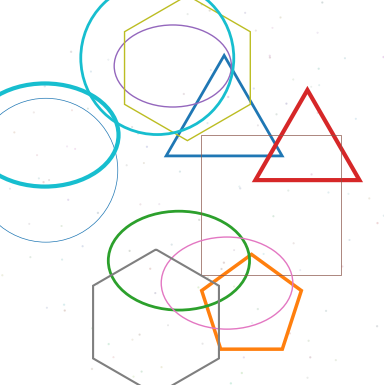[{"shape": "triangle", "thickness": 2, "radius": 0.87, "center": [0.582, 0.682]}, {"shape": "circle", "thickness": 0.5, "radius": 0.93, "center": [0.119, 0.558]}, {"shape": "pentagon", "thickness": 2.5, "radius": 0.68, "center": [0.653, 0.203]}, {"shape": "oval", "thickness": 2, "radius": 0.92, "center": [0.465, 0.323]}, {"shape": "triangle", "thickness": 3, "radius": 0.78, "center": [0.798, 0.61]}, {"shape": "oval", "thickness": 1, "radius": 0.76, "center": [0.449, 0.829]}, {"shape": "square", "thickness": 0.5, "radius": 0.91, "center": [0.705, 0.467]}, {"shape": "oval", "thickness": 1, "radius": 0.85, "center": [0.59, 0.265]}, {"shape": "hexagon", "thickness": 1.5, "radius": 0.94, "center": [0.405, 0.163]}, {"shape": "hexagon", "thickness": 1, "radius": 0.94, "center": [0.487, 0.823]}, {"shape": "circle", "thickness": 2, "radius": 0.99, "center": [0.408, 0.849]}, {"shape": "oval", "thickness": 3, "radius": 0.96, "center": [0.117, 0.649]}]